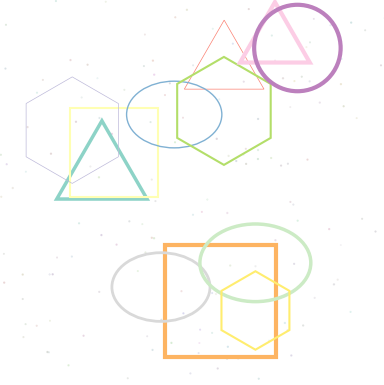[{"shape": "triangle", "thickness": 2.5, "radius": 0.68, "center": [0.265, 0.551]}, {"shape": "square", "thickness": 1.5, "radius": 0.58, "center": [0.296, 0.603]}, {"shape": "hexagon", "thickness": 0.5, "radius": 0.69, "center": [0.188, 0.662]}, {"shape": "triangle", "thickness": 0.5, "radius": 0.6, "center": [0.582, 0.828]}, {"shape": "oval", "thickness": 1, "radius": 0.62, "center": [0.452, 0.703]}, {"shape": "square", "thickness": 3, "radius": 0.73, "center": [0.573, 0.217]}, {"shape": "hexagon", "thickness": 1.5, "radius": 0.7, "center": [0.582, 0.712]}, {"shape": "triangle", "thickness": 3, "radius": 0.52, "center": [0.714, 0.89]}, {"shape": "oval", "thickness": 2, "radius": 0.64, "center": [0.418, 0.254]}, {"shape": "circle", "thickness": 3, "radius": 0.56, "center": [0.772, 0.875]}, {"shape": "oval", "thickness": 2.5, "radius": 0.72, "center": [0.663, 0.317]}, {"shape": "hexagon", "thickness": 1.5, "radius": 0.51, "center": [0.663, 0.194]}]